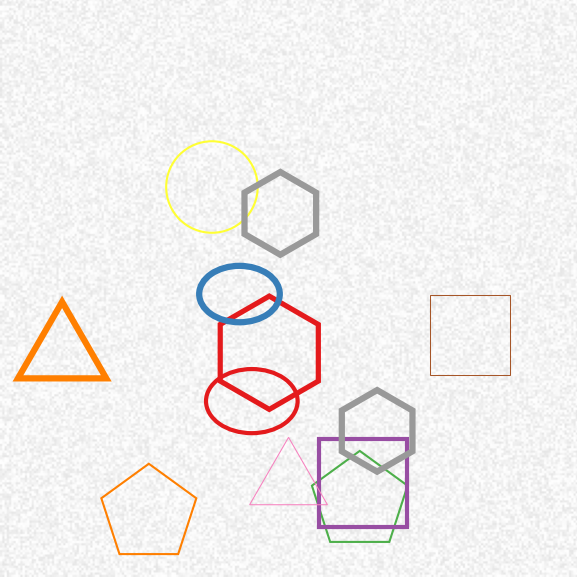[{"shape": "hexagon", "thickness": 2.5, "radius": 0.49, "center": [0.466, 0.388]}, {"shape": "oval", "thickness": 2, "radius": 0.4, "center": [0.436, 0.305]}, {"shape": "oval", "thickness": 3, "radius": 0.35, "center": [0.415, 0.49]}, {"shape": "pentagon", "thickness": 1, "radius": 0.44, "center": [0.623, 0.131]}, {"shape": "square", "thickness": 2, "radius": 0.38, "center": [0.629, 0.163]}, {"shape": "pentagon", "thickness": 1, "radius": 0.43, "center": [0.258, 0.11]}, {"shape": "triangle", "thickness": 3, "radius": 0.44, "center": [0.108, 0.388]}, {"shape": "circle", "thickness": 1, "radius": 0.4, "center": [0.367, 0.675]}, {"shape": "square", "thickness": 0.5, "radius": 0.35, "center": [0.814, 0.419]}, {"shape": "triangle", "thickness": 0.5, "radius": 0.39, "center": [0.5, 0.164]}, {"shape": "hexagon", "thickness": 3, "radius": 0.35, "center": [0.653, 0.253]}, {"shape": "hexagon", "thickness": 3, "radius": 0.36, "center": [0.485, 0.63]}]